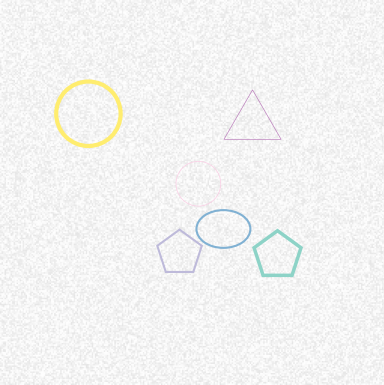[{"shape": "pentagon", "thickness": 2.5, "radius": 0.32, "center": [0.721, 0.337]}, {"shape": "pentagon", "thickness": 1.5, "radius": 0.3, "center": [0.466, 0.343]}, {"shape": "oval", "thickness": 1.5, "radius": 0.35, "center": [0.58, 0.405]}, {"shape": "circle", "thickness": 0.5, "radius": 0.29, "center": [0.515, 0.523]}, {"shape": "triangle", "thickness": 0.5, "radius": 0.43, "center": [0.656, 0.681]}, {"shape": "circle", "thickness": 3, "radius": 0.42, "center": [0.23, 0.705]}]